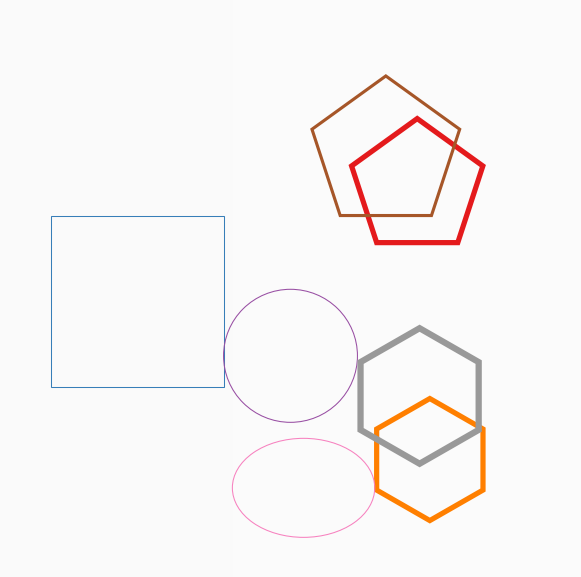[{"shape": "pentagon", "thickness": 2.5, "radius": 0.59, "center": [0.718, 0.675]}, {"shape": "square", "thickness": 0.5, "radius": 0.74, "center": [0.236, 0.477]}, {"shape": "circle", "thickness": 0.5, "radius": 0.58, "center": [0.5, 0.383]}, {"shape": "hexagon", "thickness": 2.5, "radius": 0.53, "center": [0.739, 0.203]}, {"shape": "pentagon", "thickness": 1.5, "radius": 0.67, "center": [0.664, 0.734]}, {"shape": "oval", "thickness": 0.5, "radius": 0.61, "center": [0.522, 0.154]}, {"shape": "hexagon", "thickness": 3, "radius": 0.59, "center": [0.722, 0.313]}]